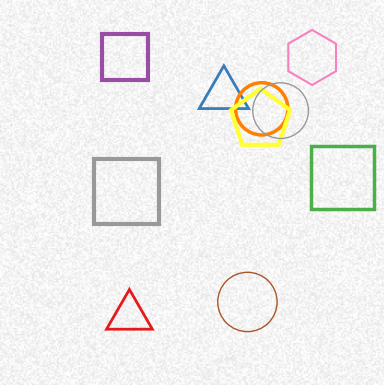[{"shape": "triangle", "thickness": 2, "radius": 0.34, "center": [0.336, 0.179]}, {"shape": "triangle", "thickness": 2, "radius": 0.37, "center": [0.581, 0.755]}, {"shape": "square", "thickness": 2.5, "radius": 0.41, "center": [0.891, 0.539]}, {"shape": "square", "thickness": 3, "radius": 0.3, "center": [0.325, 0.852]}, {"shape": "circle", "thickness": 2.5, "radius": 0.34, "center": [0.68, 0.717]}, {"shape": "pentagon", "thickness": 3, "radius": 0.4, "center": [0.677, 0.689]}, {"shape": "circle", "thickness": 1, "radius": 0.39, "center": [0.643, 0.216]}, {"shape": "hexagon", "thickness": 1.5, "radius": 0.36, "center": [0.811, 0.851]}, {"shape": "square", "thickness": 3, "radius": 0.42, "center": [0.328, 0.502]}, {"shape": "circle", "thickness": 1, "radius": 0.36, "center": [0.729, 0.713]}]